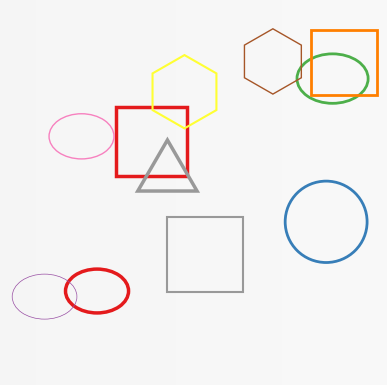[{"shape": "oval", "thickness": 2.5, "radius": 0.41, "center": [0.25, 0.244]}, {"shape": "square", "thickness": 2.5, "radius": 0.45, "center": [0.391, 0.632]}, {"shape": "circle", "thickness": 2, "radius": 0.53, "center": [0.842, 0.424]}, {"shape": "oval", "thickness": 2, "radius": 0.46, "center": [0.858, 0.796]}, {"shape": "oval", "thickness": 0.5, "radius": 0.42, "center": [0.115, 0.23]}, {"shape": "square", "thickness": 2, "radius": 0.43, "center": [0.887, 0.838]}, {"shape": "hexagon", "thickness": 1.5, "radius": 0.48, "center": [0.476, 0.762]}, {"shape": "hexagon", "thickness": 1, "radius": 0.42, "center": [0.704, 0.84]}, {"shape": "oval", "thickness": 1, "radius": 0.42, "center": [0.21, 0.646]}, {"shape": "triangle", "thickness": 2.5, "radius": 0.44, "center": [0.432, 0.548]}, {"shape": "square", "thickness": 1.5, "radius": 0.49, "center": [0.528, 0.339]}]